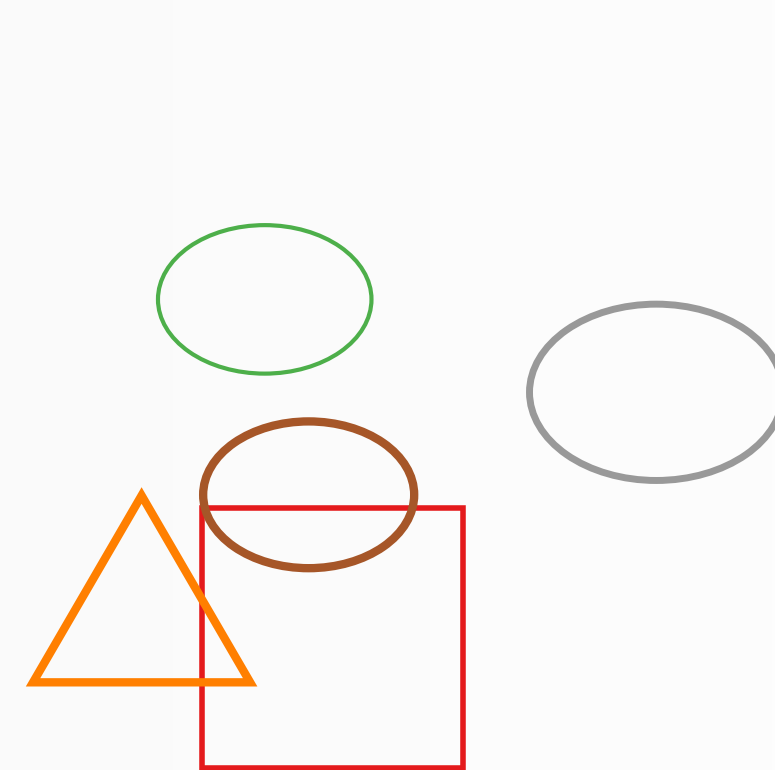[{"shape": "square", "thickness": 2, "radius": 0.84, "center": [0.429, 0.171]}, {"shape": "oval", "thickness": 1.5, "radius": 0.69, "center": [0.342, 0.611]}, {"shape": "triangle", "thickness": 3, "radius": 0.81, "center": [0.183, 0.195]}, {"shape": "oval", "thickness": 3, "radius": 0.68, "center": [0.398, 0.357]}, {"shape": "oval", "thickness": 2.5, "radius": 0.82, "center": [0.847, 0.491]}]